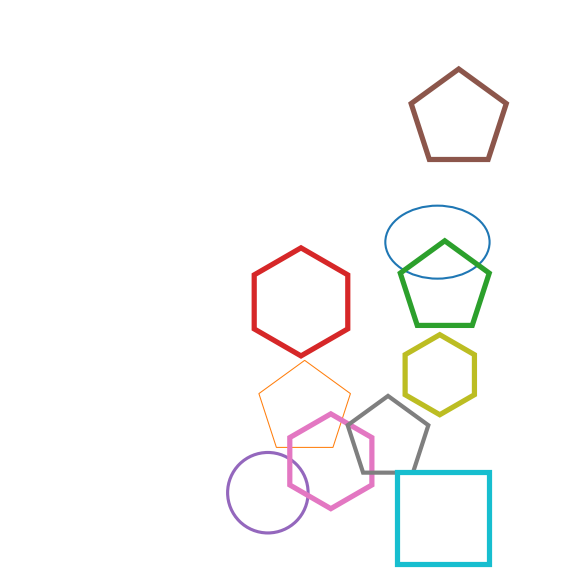[{"shape": "oval", "thickness": 1, "radius": 0.45, "center": [0.757, 0.58]}, {"shape": "pentagon", "thickness": 0.5, "radius": 0.42, "center": [0.528, 0.292]}, {"shape": "pentagon", "thickness": 2.5, "radius": 0.4, "center": [0.77, 0.501]}, {"shape": "hexagon", "thickness": 2.5, "radius": 0.47, "center": [0.521, 0.476]}, {"shape": "circle", "thickness": 1.5, "radius": 0.35, "center": [0.464, 0.146]}, {"shape": "pentagon", "thickness": 2.5, "radius": 0.43, "center": [0.794, 0.793]}, {"shape": "hexagon", "thickness": 2.5, "radius": 0.41, "center": [0.573, 0.2]}, {"shape": "pentagon", "thickness": 2, "radius": 0.37, "center": [0.672, 0.24]}, {"shape": "hexagon", "thickness": 2.5, "radius": 0.35, "center": [0.762, 0.35]}, {"shape": "square", "thickness": 2.5, "radius": 0.4, "center": [0.767, 0.102]}]